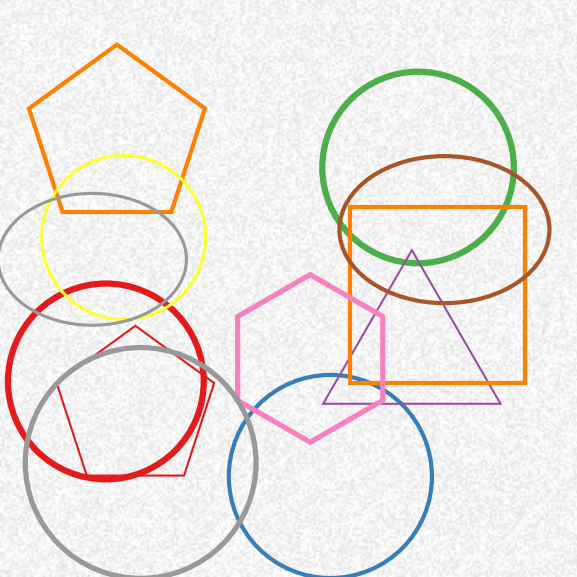[{"shape": "pentagon", "thickness": 1, "radius": 0.72, "center": [0.234, 0.292]}, {"shape": "circle", "thickness": 3, "radius": 0.85, "center": [0.183, 0.339]}, {"shape": "circle", "thickness": 2, "radius": 0.88, "center": [0.572, 0.174]}, {"shape": "circle", "thickness": 3, "radius": 0.83, "center": [0.724, 0.709]}, {"shape": "triangle", "thickness": 1, "radius": 0.89, "center": [0.713, 0.389]}, {"shape": "square", "thickness": 2, "radius": 0.76, "center": [0.757, 0.488]}, {"shape": "pentagon", "thickness": 2, "radius": 0.8, "center": [0.202, 0.762]}, {"shape": "circle", "thickness": 1.5, "radius": 0.71, "center": [0.214, 0.588]}, {"shape": "oval", "thickness": 2, "radius": 0.91, "center": [0.77, 0.601]}, {"shape": "hexagon", "thickness": 2.5, "radius": 0.73, "center": [0.537, 0.379]}, {"shape": "oval", "thickness": 1.5, "radius": 0.82, "center": [0.16, 0.55]}, {"shape": "circle", "thickness": 2.5, "radius": 1.0, "center": [0.244, 0.198]}]